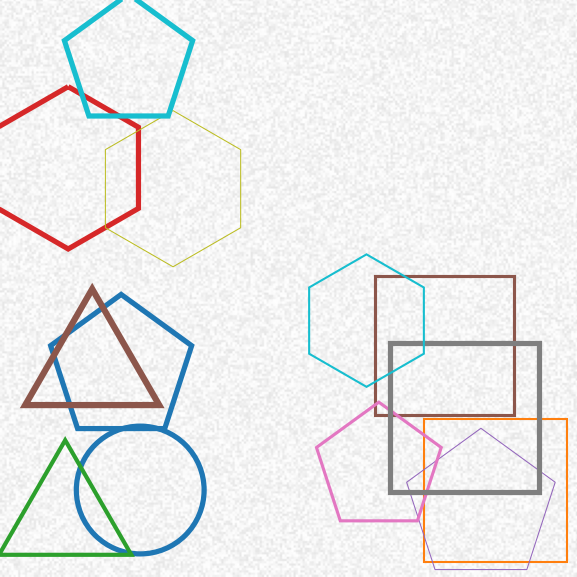[{"shape": "circle", "thickness": 2.5, "radius": 0.55, "center": [0.243, 0.151]}, {"shape": "pentagon", "thickness": 2.5, "radius": 0.64, "center": [0.21, 0.361]}, {"shape": "square", "thickness": 1, "radius": 0.62, "center": [0.858, 0.15]}, {"shape": "triangle", "thickness": 2, "radius": 0.66, "center": [0.113, 0.105]}, {"shape": "hexagon", "thickness": 2.5, "radius": 0.7, "center": [0.118, 0.709]}, {"shape": "pentagon", "thickness": 0.5, "radius": 0.68, "center": [0.833, 0.122]}, {"shape": "square", "thickness": 1.5, "radius": 0.6, "center": [0.77, 0.401]}, {"shape": "triangle", "thickness": 3, "radius": 0.67, "center": [0.16, 0.365]}, {"shape": "pentagon", "thickness": 1.5, "radius": 0.57, "center": [0.656, 0.189]}, {"shape": "square", "thickness": 2.5, "radius": 0.65, "center": [0.804, 0.276]}, {"shape": "hexagon", "thickness": 0.5, "radius": 0.68, "center": [0.3, 0.672]}, {"shape": "pentagon", "thickness": 2.5, "radius": 0.58, "center": [0.223, 0.893]}, {"shape": "hexagon", "thickness": 1, "radius": 0.57, "center": [0.635, 0.444]}]